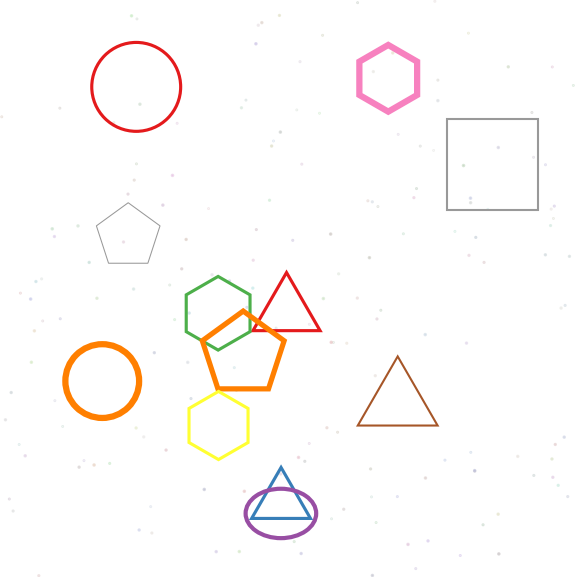[{"shape": "circle", "thickness": 1.5, "radius": 0.38, "center": [0.236, 0.849]}, {"shape": "triangle", "thickness": 1.5, "radius": 0.34, "center": [0.496, 0.46]}, {"shape": "triangle", "thickness": 1.5, "radius": 0.29, "center": [0.487, 0.131]}, {"shape": "hexagon", "thickness": 1.5, "radius": 0.32, "center": [0.378, 0.457]}, {"shape": "oval", "thickness": 2, "radius": 0.31, "center": [0.486, 0.11]}, {"shape": "pentagon", "thickness": 2.5, "radius": 0.37, "center": [0.421, 0.386]}, {"shape": "circle", "thickness": 3, "radius": 0.32, "center": [0.177, 0.339]}, {"shape": "hexagon", "thickness": 1.5, "radius": 0.3, "center": [0.378, 0.262]}, {"shape": "triangle", "thickness": 1, "radius": 0.4, "center": [0.689, 0.302]}, {"shape": "hexagon", "thickness": 3, "radius": 0.29, "center": [0.672, 0.864]}, {"shape": "pentagon", "thickness": 0.5, "radius": 0.29, "center": [0.222, 0.59]}, {"shape": "square", "thickness": 1, "radius": 0.39, "center": [0.852, 0.714]}]